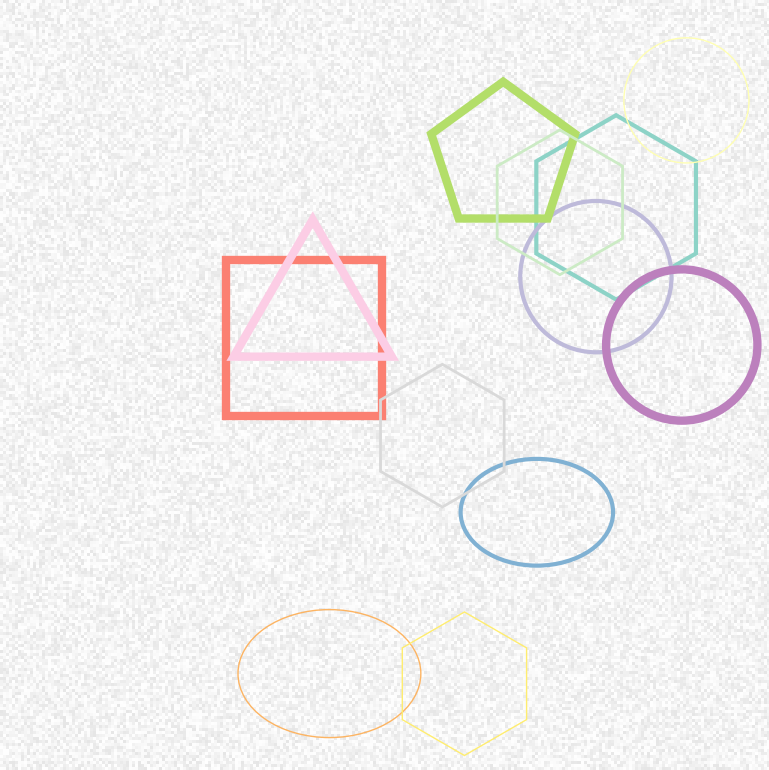[{"shape": "hexagon", "thickness": 1.5, "radius": 0.6, "center": [0.8, 0.731]}, {"shape": "circle", "thickness": 0.5, "radius": 0.41, "center": [0.891, 0.87]}, {"shape": "circle", "thickness": 1.5, "radius": 0.49, "center": [0.774, 0.641]}, {"shape": "square", "thickness": 3, "radius": 0.51, "center": [0.394, 0.56]}, {"shape": "oval", "thickness": 1.5, "radius": 0.5, "center": [0.697, 0.335]}, {"shape": "oval", "thickness": 0.5, "radius": 0.59, "center": [0.428, 0.125]}, {"shape": "pentagon", "thickness": 3, "radius": 0.49, "center": [0.653, 0.796]}, {"shape": "triangle", "thickness": 3, "radius": 0.59, "center": [0.406, 0.596]}, {"shape": "hexagon", "thickness": 1, "radius": 0.46, "center": [0.574, 0.434]}, {"shape": "circle", "thickness": 3, "radius": 0.49, "center": [0.885, 0.552]}, {"shape": "hexagon", "thickness": 1, "radius": 0.47, "center": [0.727, 0.737]}, {"shape": "hexagon", "thickness": 0.5, "radius": 0.47, "center": [0.603, 0.112]}]